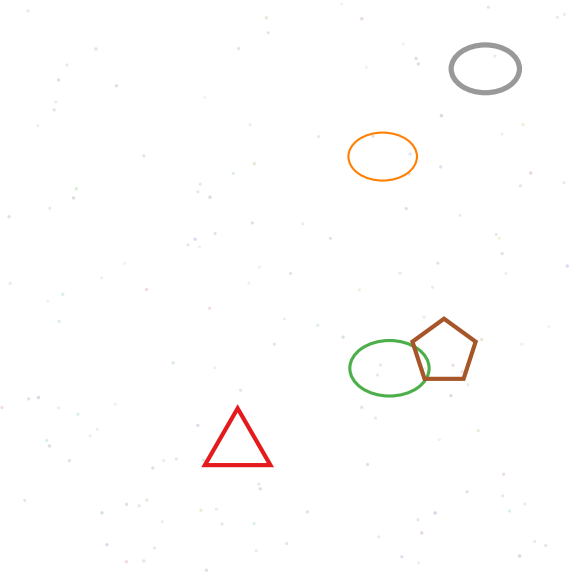[{"shape": "triangle", "thickness": 2, "radius": 0.33, "center": [0.412, 0.226]}, {"shape": "oval", "thickness": 1.5, "radius": 0.34, "center": [0.674, 0.361]}, {"shape": "oval", "thickness": 1, "radius": 0.3, "center": [0.663, 0.728]}, {"shape": "pentagon", "thickness": 2, "radius": 0.29, "center": [0.769, 0.39]}, {"shape": "oval", "thickness": 2.5, "radius": 0.3, "center": [0.84, 0.88]}]